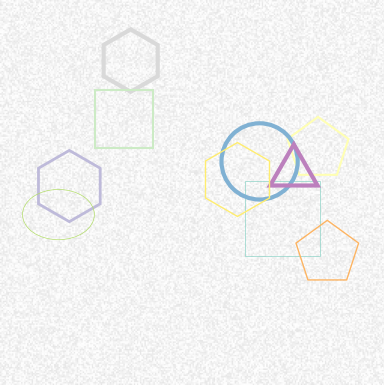[{"shape": "square", "thickness": 0.5, "radius": 0.49, "center": [0.733, 0.432]}, {"shape": "pentagon", "thickness": 1.5, "radius": 0.42, "center": [0.826, 0.613]}, {"shape": "hexagon", "thickness": 2, "radius": 0.46, "center": [0.18, 0.517]}, {"shape": "circle", "thickness": 3, "radius": 0.5, "center": [0.674, 0.581]}, {"shape": "pentagon", "thickness": 1, "radius": 0.43, "center": [0.85, 0.342]}, {"shape": "oval", "thickness": 0.5, "radius": 0.47, "center": [0.152, 0.443]}, {"shape": "hexagon", "thickness": 3, "radius": 0.41, "center": [0.339, 0.843]}, {"shape": "triangle", "thickness": 3, "radius": 0.36, "center": [0.763, 0.554]}, {"shape": "square", "thickness": 1.5, "radius": 0.38, "center": [0.322, 0.691]}, {"shape": "hexagon", "thickness": 1, "radius": 0.48, "center": [0.617, 0.534]}]